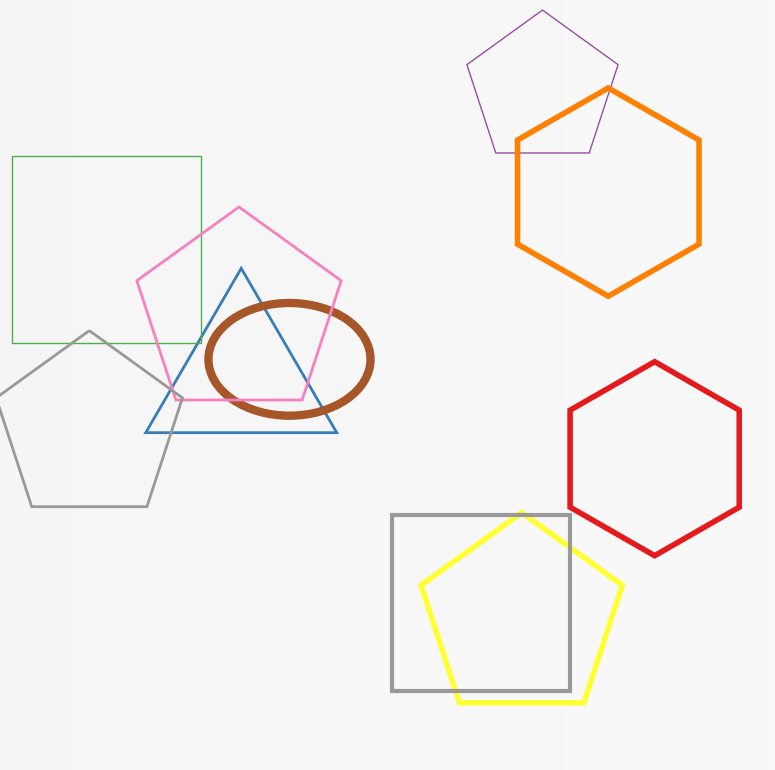[{"shape": "hexagon", "thickness": 2, "radius": 0.63, "center": [0.845, 0.404]}, {"shape": "triangle", "thickness": 1, "radius": 0.71, "center": [0.311, 0.509]}, {"shape": "square", "thickness": 0.5, "radius": 0.61, "center": [0.138, 0.676]}, {"shape": "pentagon", "thickness": 0.5, "radius": 0.51, "center": [0.7, 0.884]}, {"shape": "hexagon", "thickness": 2, "radius": 0.68, "center": [0.785, 0.751]}, {"shape": "pentagon", "thickness": 2, "radius": 0.68, "center": [0.673, 0.198]}, {"shape": "oval", "thickness": 3, "radius": 0.52, "center": [0.374, 0.533]}, {"shape": "pentagon", "thickness": 1, "radius": 0.69, "center": [0.308, 0.593]}, {"shape": "pentagon", "thickness": 1, "radius": 0.63, "center": [0.115, 0.444]}, {"shape": "square", "thickness": 1.5, "radius": 0.57, "center": [0.62, 0.217]}]